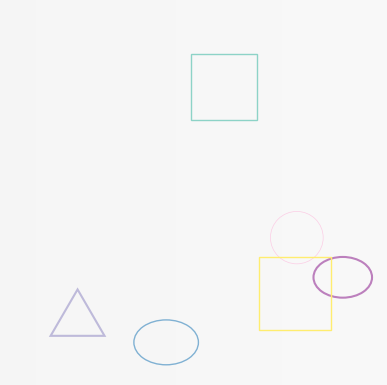[{"shape": "square", "thickness": 1, "radius": 0.43, "center": [0.578, 0.774]}, {"shape": "triangle", "thickness": 1.5, "radius": 0.4, "center": [0.2, 0.168]}, {"shape": "oval", "thickness": 1, "radius": 0.42, "center": [0.429, 0.111]}, {"shape": "circle", "thickness": 0.5, "radius": 0.34, "center": [0.766, 0.383]}, {"shape": "oval", "thickness": 1.5, "radius": 0.38, "center": [0.885, 0.28]}, {"shape": "square", "thickness": 1, "radius": 0.47, "center": [0.761, 0.237]}]